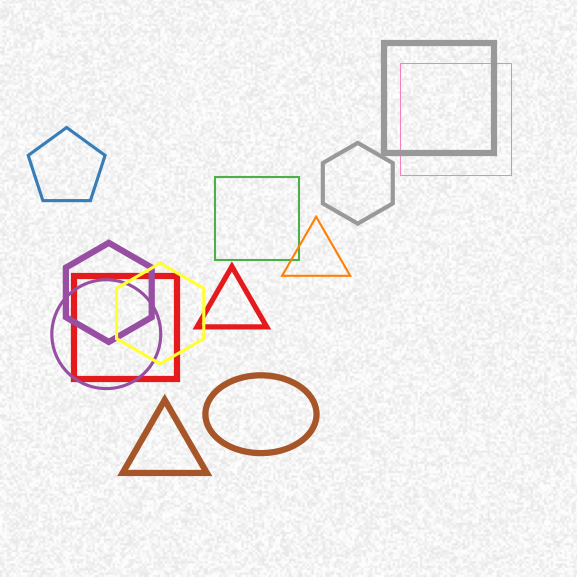[{"shape": "square", "thickness": 3, "radius": 0.45, "center": [0.217, 0.431]}, {"shape": "triangle", "thickness": 2.5, "radius": 0.35, "center": [0.402, 0.468]}, {"shape": "pentagon", "thickness": 1.5, "radius": 0.35, "center": [0.115, 0.708]}, {"shape": "square", "thickness": 1, "radius": 0.36, "center": [0.445, 0.621]}, {"shape": "circle", "thickness": 1.5, "radius": 0.47, "center": [0.184, 0.42]}, {"shape": "hexagon", "thickness": 3, "radius": 0.43, "center": [0.188, 0.493]}, {"shape": "triangle", "thickness": 1, "radius": 0.34, "center": [0.547, 0.556]}, {"shape": "hexagon", "thickness": 1.5, "radius": 0.44, "center": [0.277, 0.456]}, {"shape": "triangle", "thickness": 3, "radius": 0.42, "center": [0.285, 0.222]}, {"shape": "oval", "thickness": 3, "radius": 0.48, "center": [0.452, 0.282]}, {"shape": "square", "thickness": 0.5, "radius": 0.48, "center": [0.788, 0.793]}, {"shape": "hexagon", "thickness": 2, "radius": 0.35, "center": [0.62, 0.682]}, {"shape": "square", "thickness": 3, "radius": 0.48, "center": [0.761, 0.829]}]